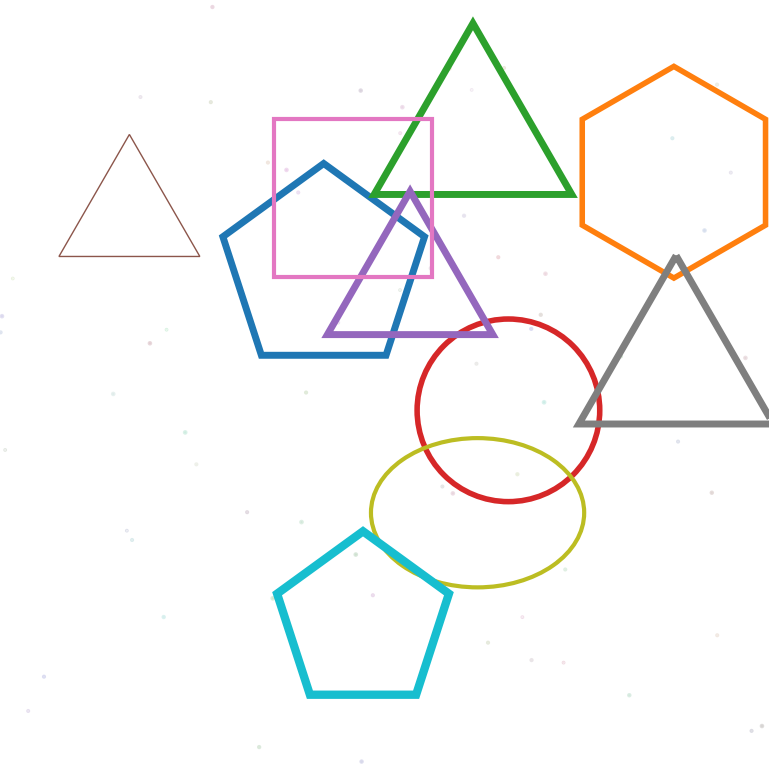[{"shape": "pentagon", "thickness": 2.5, "radius": 0.69, "center": [0.42, 0.65]}, {"shape": "hexagon", "thickness": 2, "radius": 0.69, "center": [0.875, 0.776]}, {"shape": "triangle", "thickness": 2.5, "radius": 0.74, "center": [0.614, 0.822]}, {"shape": "circle", "thickness": 2, "radius": 0.59, "center": [0.66, 0.467]}, {"shape": "triangle", "thickness": 2.5, "radius": 0.62, "center": [0.533, 0.627]}, {"shape": "triangle", "thickness": 0.5, "radius": 0.53, "center": [0.168, 0.72]}, {"shape": "square", "thickness": 1.5, "radius": 0.51, "center": [0.459, 0.743]}, {"shape": "triangle", "thickness": 2.5, "radius": 0.73, "center": [0.878, 0.522]}, {"shape": "oval", "thickness": 1.5, "radius": 0.69, "center": [0.62, 0.334]}, {"shape": "pentagon", "thickness": 3, "radius": 0.59, "center": [0.471, 0.193]}]